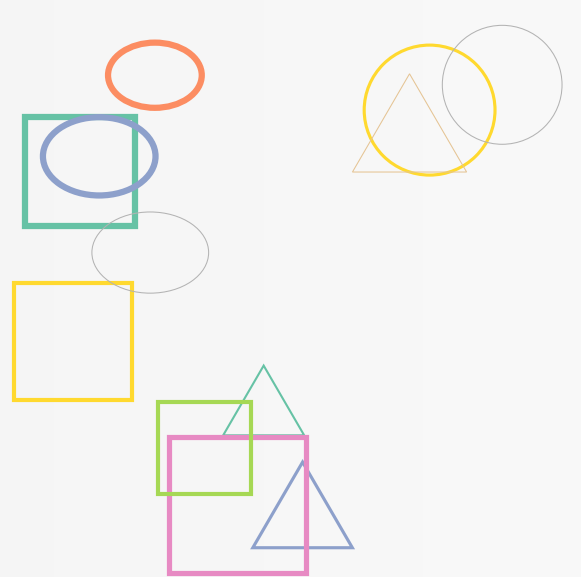[{"shape": "square", "thickness": 3, "radius": 0.47, "center": [0.138, 0.702]}, {"shape": "triangle", "thickness": 1, "radius": 0.4, "center": [0.454, 0.286]}, {"shape": "oval", "thickness": 3, "radius": 0.4, "center": [0.266, 0.869]}, {"shape": "oval", "thickness": 3, "radius": 0.48, "center": [0.171, 0.728]}, {"shape": "triangle", "thickness": 1.5, "radius": 0.49, "center": [0.521, 0.1]}, {"shape": "square", "thickness": 2.5, "radius": 0.59, "center": [0.408, 0.124]}, {"shape": "square", "thickness": 2, "radius": 0.4, "center": [0.352, 0.223]}, {"shape": "circle", "thickness": 1.5, "radius": 0.56, "center": [0.739, 0.808]}, {"shape": "square", "thickness": 2, "radius": 0.51, "center": [0.126, 0.407]}, {"shape": "triangle", "thickness": 0.5, "radius": 0.57, "center": [0.705, 0.758]}, {"shape": "circle", "thickness": 0.5, "radius": 0.51, "center": [0.864, 0.852]}, {"shape": "oval", "thickness": 0.5, "radius": 0.5, "center": [0.259, 0.562]}]